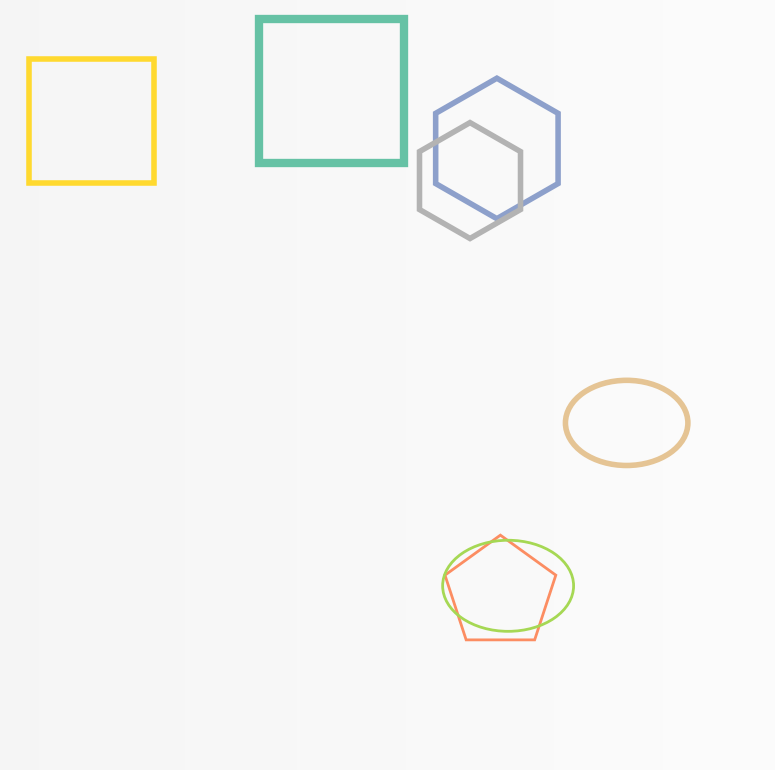[{"shape": "square", "thickness": 3, "radius": 0.47, "center": [0.427, 0.882]}, {"shape": "pentagon", "thickness": 1, "radius": 0.38, "center": [0.646, 0.23]}, {"shape": "hexagon", "thickness": 2, "radius": 0.46, "center": [0.641, 0.807]}, {"shape": "oval", "thickness": 1, "radius": 0.42, "center": [0.656, 0.239]}, {"shape": "square", "thickness": 2, "radius": 0.4, "center": [0.118, 0.843]}, {"shape": "oval", "thickness": 2, "radius": 0.39, "center": [0.809, 0.451]}, {"shape": "hexagon", "thickness": 2, "radius": 0.38, "center": [0.606, 0.766]}]